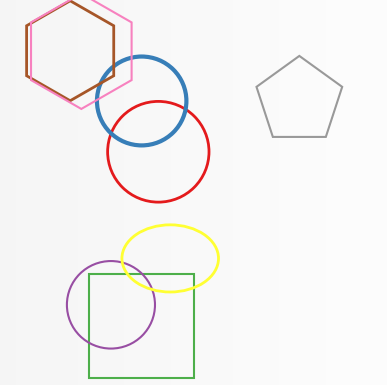[{"shape": "circle", "thickness": 2, "radius": 0.65, "center": [0.409, 0.606]}, {"shape": "circle", "thickness": 3, "radius": 0.58, "center": [0.366, 0.738]}, {"shape": "square", "thickness": 1.5, "radius": 0.68, "center": [0.365, 0.153]}, {"shape": "circle", "thickness": 1.5, "radius": 0.57, "center": [0.286, 0.208]}, {"shape": "oval", "thickness": 2, "radius": 0.62, "center": [0.439, 0.329]}, {"shape": "hexagon", "thickness": 2, "radius": 0.65, "center": [0.181, 0.868]}, {"shape": "hexagon", "thickness": 1.5, "radius": 0.75, "center": [0.21, 0.867]}, {"shape": "pentagon", "thickness": 1.5, "radius": 0.58, "center": [0.772, 0.738]}]